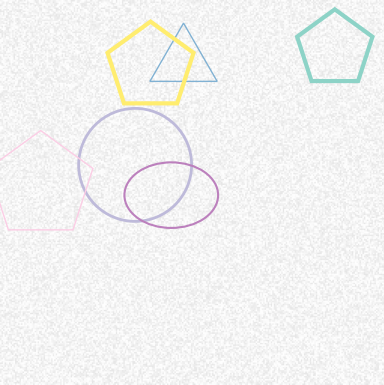[{"shape": "pentagon", "thickness": 3, "radius": 0.51, "center": [0.87, 0.873]}, {"shape": "circle", "thickness": 2, "radius": 0.73, "center": [0.351, 0.572]}, {"shape": "triangle", "thickness": 1, "radius": 0.5, "center": [0.477, 0.839]}, {"shape": "pentagon", "thickness": 1, "radius": 0.71, "center": [0.106, 0.518]}, {"shape": "oval", "thickness": 1.5, "radius": 0.61, "center": [0.445, 0.493]}, {"shape": "pentagon", "thickness": 3, "radius": 0.59, "center": [0.391, 0.827]}]